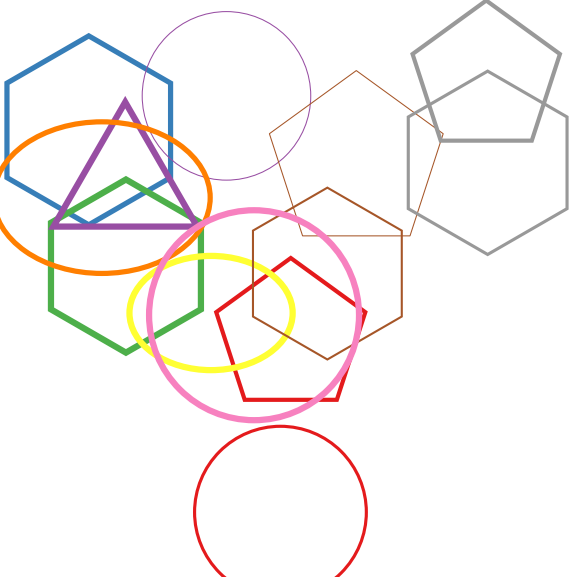[{"shape": "circle", "thickness": 1.5, "radius": 0.74, "center": [0.486, 0.112]}, {"shape": "pentagon", "thickness": 2, "radius": 0.68, "center": [0.504, 0.417]}, {"shape": "hexagon", "thickness": 2.5, "radius": 0.82, "center": [0.154, 0.773]}, {"shape": "hexagon", "thickness": 3, "radius": 0.75, "center": [0.218, 0.538]}, {"shape": "triangle", "thickness": 3, "radius": 0.72, "center": [0.217, 0.679]}, {"shape": "circle", "thickness": 0.5, "radius": 0.73, "center": [0.392, 0.833]}, {"shape": "oval", "thickness": 2.5, "radius": 0.94, "center": [0.176, 0.657]}, {"shape": "oval", "thickness": 3, "radius": 0.71, "center": [0.365, 0.457]}, {"shape": "hexagon", "thickness": 1, "radius": 0.74, "center": [0.567, 0.525]}, {"shape": "pentagon", "thickness": 0.5, "radius": 0.79, "center": [0.617, 0.719]}, {"shape": "circle", "thickness": 3, "radius": 0.91, "center": [0.44, 0.453]}, {"shape": "pentagon", "thickness": 2, "radius": 0.67, "center": [0.842, 0.864]}, {"shape": "hexagon", "thickness": 1.5, "radius": 0.79, "center": [0.844, 0.717]}]